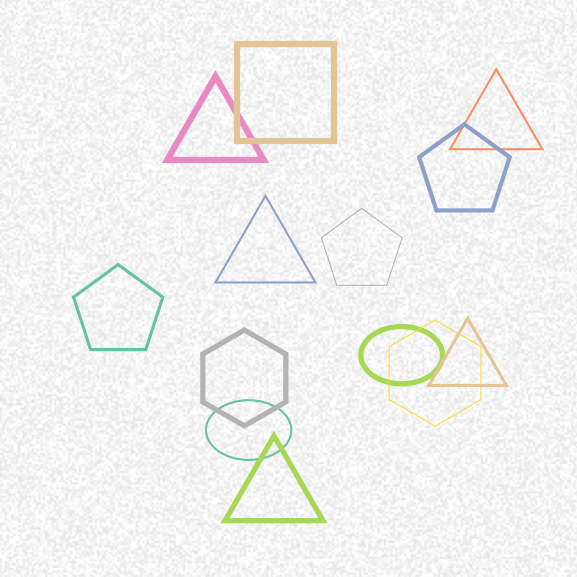[{"shape": "oval", "thickness": 1, "radius": 0.37, "center": [0.431, 0.254]}, {"shape": "pentagon", "thickness": 1.5, "radius": 0.41, "center": [0.205, 0.46]}, {"shape": "triangle", "thickness": 1, "radius": 0.46, "center": [0.859, 0.787]}, {"shape": "triangle", "thickness": 1, "radius": 0.5, "center": [0.46, 0.56]}, {"shape": "pentagon", "thickness": 2, "radius": 0.41, "center": [0.804, 0.701]}, {"shape": "triangle", "thickness": 3, "radius": 0.48, "center": [0.373, 0.77]}, {"shape": "triangle", "thickness": 2.5, "radius": 0.49, "center": [0.474, 0.146]}, {"shape": "oval", "thickness": 2.5, "radius": 0.35, "center": [0.696, 0.384]}, {"shape": "hexagon", "thickness": 0.5, "radius": 0.46, "center": [0.753, 0.353]}, {"shape": "square", "thickness": 3, "radius": 0.42, "center": [0.494, 0.839]}, {"shape": "triangle", "thickness": 1.5, "radius": 0.39, "center": [0.81, 0.37]}, {"shape": "hexagon", "thickness": 2.5, "radius": 0.41, "center": [0.423, 0.345]}, {"shape": "pentagon", "thickness": 0.5, "radius": 0.37, "center": [0.626, 0.565]}]